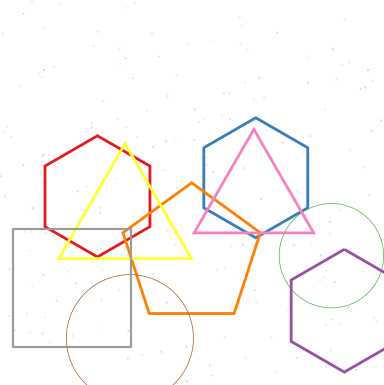[{"shape": "hexagon", "thickness": 2, "radius": 0.79, "center": [0.253, 0.49]}, {"shape": "hexagon", "thickness": 2, "radius": 0.78, "center": [0.664, 0.538]}, {"shape": "circle", "thickness": 0.5, "radius": 0.68, "center": [0.861, 0.336]}, {"shape": "hexagon", "thickness": 2, "radius": 0.8, "center": [0.894, 0.193]}, {"shape": "pentagon", "thickness": 2, "radius": 0.94, "center": [0.498, 0.338]}, {"shape": "triangle", "thickness": 2, "radius": 1.0, "center": [0.325, 0.428]}, {"shape": "circle", "thickness": 0.5, "radius": 0.83, "center": [0.337, 0.122]}, {"shape": "triangle", "thickness": 2, "radius": 0.9, "center": [0.659, 0.485]}, {"shape": "square", "thickness": 1.5, "radius": 0.77, "center": [0.186, 0.252]}]